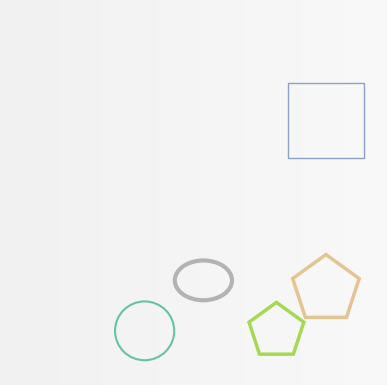[{"shape": "circle", "thickness": 1.5, "radius": 0.38, "center": [0.373, 0.141]}, {"shape": "square", "thickness": 1, "radius": 0.49, "center": [0.842, 0.686]}, {"shape": "pentagon", "thickness": 2.5, "radius": 0.37, "center": [0.713, 0.14]}, {"shape": "pentagon", "thickness": 2.5, "radius": 0.45, "center": [0.841, 0.249]}, {"shape": "oval", "thickness": 3, "radius": 0.37, "center": [0.525, 0.272]}]